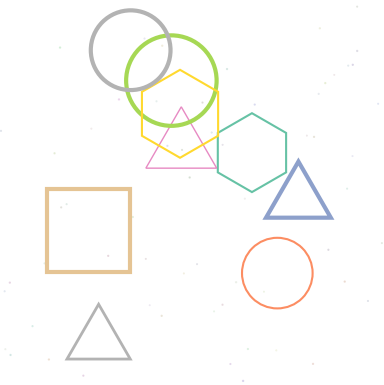[{"shape": "hexagon", "thickness": 1.5, "radius": 0.51, "center": [0.654, 0.604]}, {"shape": "circle", "thickness": 1.5, "radius": 0.46, "center": [0.72, 0.291]}, {"shape": "triangle", "thickness": 3, "radius": 0.49, "center": [0.775, 0.483]}, {"shape": "triangle", "thickness": 1, "radius": 0.53, "center": [0.471, 0.616]}, {"shape": "circle", "thickness": 3, "radius": 0.59, "center": [0.445, 0.791]}, {"shape": "hexagon", "thickness": 1.5, "radius": 0.57, "center": [0.468, 0.704]}, {"shape": "square", "thickness": 3, "radius": 0.54, "center": [0.23, 0.402]}, {"shape": "circle", "thickness": 3, "radius": 0.52, "center": [0.339, 0.87]}, {"shape": "triangle", "thickness": 2, "radius": 0.47, "center": [0.256, 0.115]}]